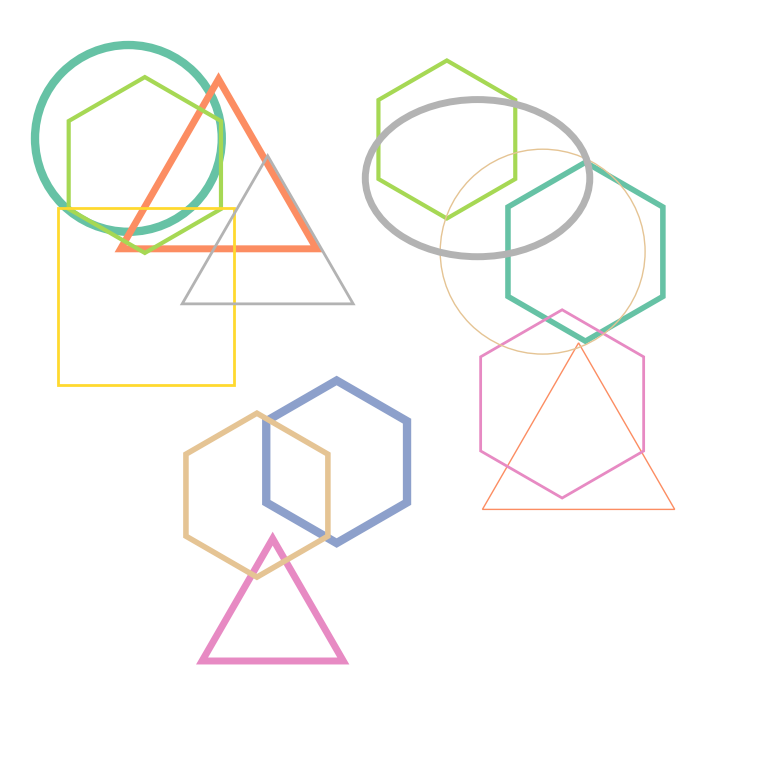[{"shape": "hexagon", "thickness": 2, "radius": 0.58, "center": [0.76, 0.673]}, {"shape": "circle", "thickness": 3, "radius": 0.61, "center": [0.167, 0.82]}, {"shape": "triangle", "thickness": 2.5, "radius": 0.73, "center": [0.284, 0.75]}, {"shape": "triangle", "thickness": 0.5, "radius": 0.72, "center": [0.751, 0.411]}, {"shape": "hexagon", "thickness": 3, "radius": 0.53, "center": [0.437, 0.4]}, {"shape": "triangle", "thickness": 2.5, "radius": 0.53, "center": [0.354, 0.195]}, {"shape": "hexagon", "thickness": 1, "radius": 0.61, "center": [0.73, 0.475]}, {"shape": "hexagon", "thickness": 1.5, "radius": 0.51, "center": [0.58, 0.819]}, {"shape": "hexagon", "thickness": 1.5, "radius": 0.57, "center": [0.188, 0.786]}, {"shape": "square", "thickness": 1, "radius": 0.57, "center": [0.19, 0.614]}, {"shape": "hexagon", "thickness": 2, "radius": 0.53, "center": [0.334, 0.357]}, {"shape": "circle", "thickness": 0.5, "radius": 0.67, "center": [0.705, 0.673]}, {"shape": "oval", "thickness": 2.5, "radius": 0.73, "center": [0.62, 0.769]}, {"shape": "triangle", "thickness": 1, "radius": 0.64, "center": [0.348, 0.669]}]